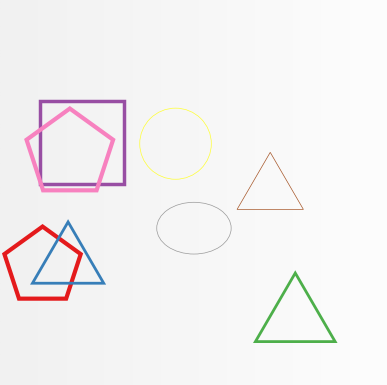[{"shape": "pentagon", "thickness": 3, "radius": 0.52, "center": [0.11, 0.308]}, {"shape": "triangle", "thickness": 2, "radius": 0.53, "center": [0.176, 0.317]}, {"shape": "triangle", "thickness": 2, "radius": 0.59, "center": [0.762, 0.172]}, {"shape": "square", "thickness": 2.5, "radius": 0.54, "center": [0.212, 0.63]}, {"shape": "circle", "thickness": 0.5, "radius": 0.46, "center": [0.453, 0.627]}, {"shape": "triangle", "thickness": 0.5, "radius": 0.49, "center": [0.697, 0.505]}, {"shape": "pentagon", "thickness": 3, "radius": 0.59, "center": [0.18, 0.601]}, {"shape": "oval", "thickness": 0.5, "radius": 0.48, "center": [0.501, 0.407]}]